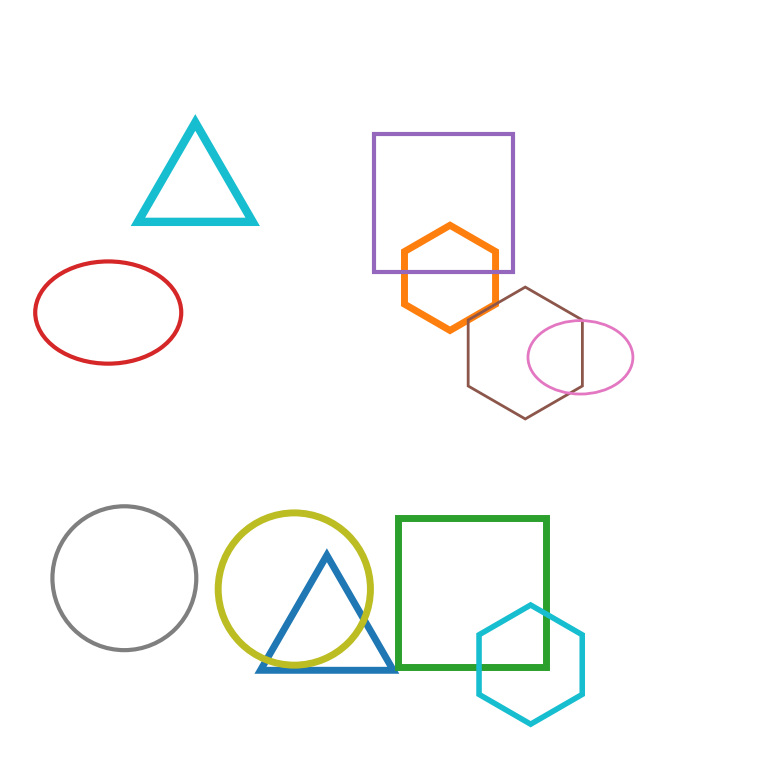[{"shape": "triangle", "thickness": 2.5, "radius": 0.5, "center": [0.424, 0.179]}, {"shape": "hexagon", "thickness": 2.5, "radius": 0.34, "center": [0.584, 0.639]}, {"shape": "square", "thickness": 2.5, "radius": 0.48, "center": [0.613, 0.231]}, {"shape": "oval", "thickness": 1.5, "radius": 0.47, "center": [0.141, 0.594]}, {"shape": "square", "thickness": 1.5, "radius": 0.45, "center": [0.577, 0.736]}, {"shape": "hexagon", "thickness": 1, "radius": 0.43, "center": [0.682, 0.542]}, {"shape": "oval", "thickness": 1, "radius": 0.34, "center": [0.754, 0.536]}, {"shape": "circle", "thickness": 1.5, "radius": 0.47, "center": [0.161, 0.249]}, {"shape": "circle", "thickness": 2.5, "radius": 0.49, "center": [0.382, 0.235]}, {"shape": "hexagon", "thickness": 2, "radius": 0.39, "center": [0.689, 0.137]}, {"shape": "triangle", "thickness": 3, "radius": 0.43, "center": [0.254, 0.755]}]